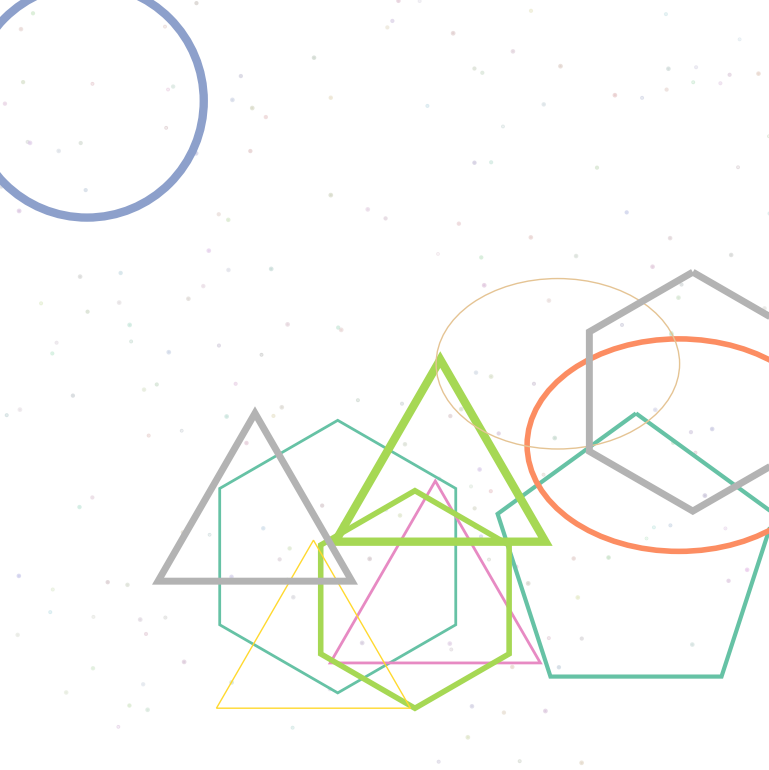[{"shape": "hexagon", "thickness": 1, "radius": 0.88, "center": [0.439, 0.277]}, {"shape": "pentagon", "thickness": 1.5, "radius": 0.94, "center": [0.826, 0.274]}, {"shape": "oval", "thickness": 2, "radius": 0.99, "center": [0.882, 0.422]}, {"shape": "circle", "thickness": 3, "radius": 0.76, "center": [0.113, 0.869]}, {"shape": "triangle", "thickness": 1, "radius": 0.79, "center": [0.565, 0.218]}, {"shape": "hexagon", "thickness": 2, "radius": 0.71, "center": [0.539, 0.221]}, {"shape": "triangle", "thickness": 3, "radius": 0.79, "center": [0.572, 0.375]}, {"shape": "triangle", "thickness": 0.5, "radius": 0.73, "center": [0.407, 0.153]}, {"shape": "oval", "thickness": 0.5, "radius": 0.79, "center": [0.724, 0.528]}, {"shape": "triangle", "thickness": 2.5, "radius": 0.73, "center": [0.331, 0.318]}, {"shape": "hexagon", "thickness": 2.5, "radius": 0.78, "center": [0.9, 0.491]}]